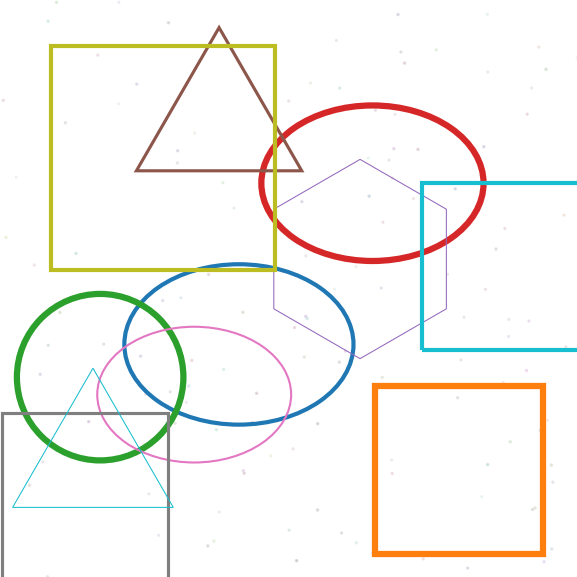[{"shape": "oval", "thickness": 2, "radius": 0.99, "center": [0.414, 0.403]}, {"shape": "square", "thickness": 3, "radius": 0.73, "center": [0.794, 0.185]}, {"shape": "circle", "thickness": 3, "radius": 0.72, "center": [0.173, 0.346]}, {"shape": "oval", "thickness": 3, "radius": 0.96, "center": [0.645, 0.682]}, {"shape": "hexagon", "thickness": 0.5, "radius": 0.86, "center": [0.624, 0.551]}, {"shape": "triangle", "thickness": 1.5, "radius": 0.83, "center": [0.379, 0.786]}, {"shape": "oval", "thickness": 1, "radius": 0.84, "center": [0.336, 0.316]}, {"shape": "square", "thickness": 1.5, "radius": 0.72, "center": [0.147, 0.141]}, {"shape": "square", "thickness": 2, "radius": 0.97, "center": [0.282, 0.726]}, {"shape": "triangle", "thickness": 0.5, "radius": 0.8, "center": [0.161, 0.201]}, {"shape": "square", "thickness": 2, "radius": 0.72, "center": [0.876, 0.537]}]